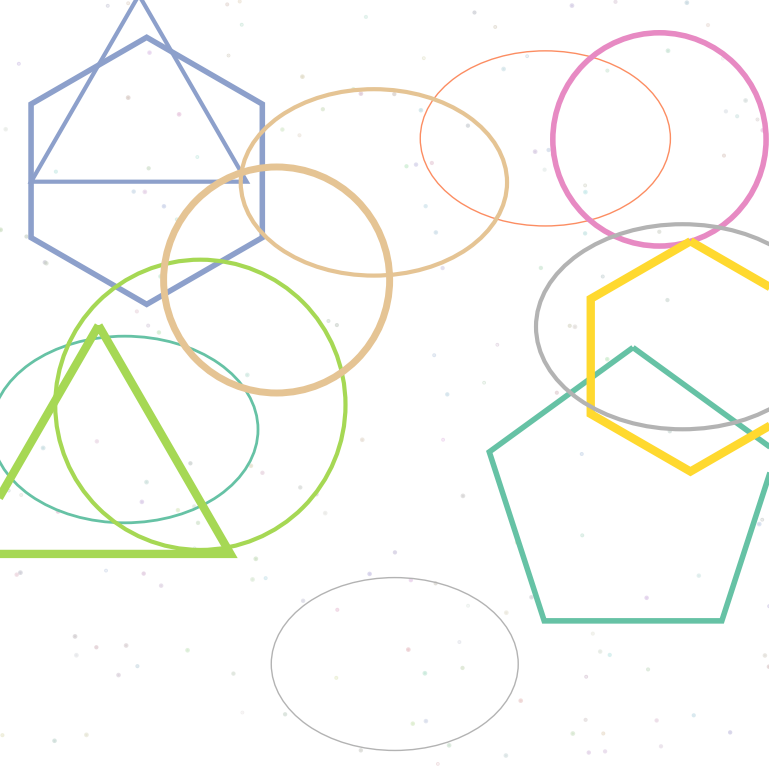[{"shape": "pentagon", "thickness": 2, "radius": 0.98, "center": [0.822, 0.352]}, {"shape": "oval", "thickness": 1, "radius": 0.87, "center": [0.162, 0.442]}, {"shape": "oval", "thickness": 0.5, "radius": 0.81, "center": [0.708, 0.82]}, {"shape": "hexagon", "thickness": 2, "radius": 0.87, "center": [0.191, 0.778]}, {"shape": "triangle", "thickness": 1.5, "radius": 0.81, "center": [0.18, 0.845]}, {"shape": "circle", "thickness": 2, "radius": 0.69, "center": [0.856, 0.819]}, {"shape": "triangle", "thickness": 3, "radius": 0.99, "center": [0.128, 0.38]}, {"shape": "circle", "thickness": 1.5, "radius": 0.94, "center": [0.26, 0.474]}, {"shape": "hexagon", "thickness": 3, "radius": 0.75, "center": [0.897, 0.537]}, {"shape": "circle", "thickness": 2.5, "radius": 0.73, "center": [0.359, 0.636]}, {"shape": "oval", "thickness": 1.5, "radius": 0.86, "center": [0.486, 0.763]}, {"shape": "oval", "thickness": 0.5, "radius": 0.8, "center": [0.513, 0.138]}, {"shape": "oval", "thickness": 1.5, "radius": 0.95, "center": [0.886, 0.576]}]